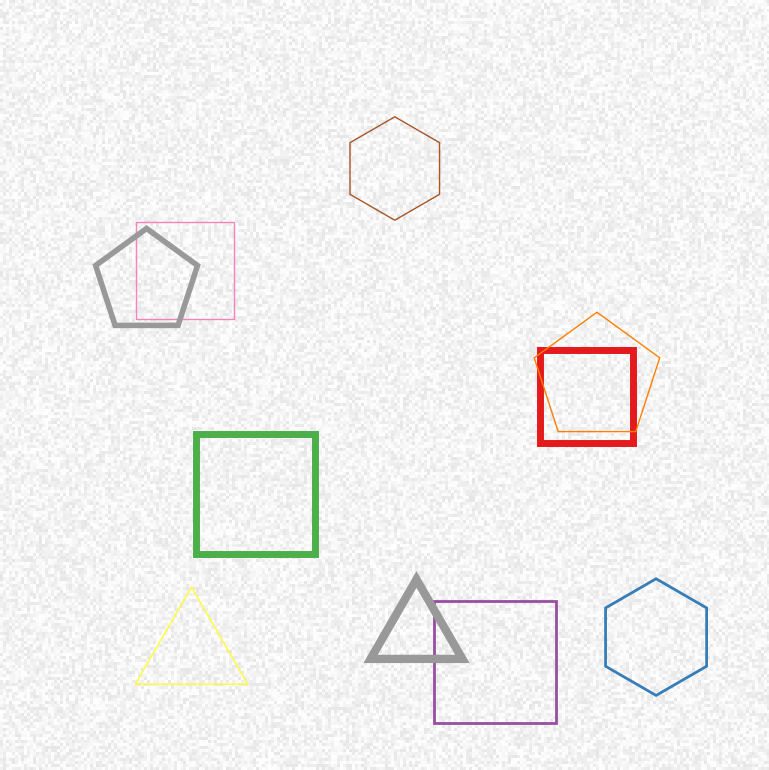[{"shape": "square", "thickness": 2.5, "radius": 0.3, "center": [0.762, 0.485]}, {"shape": "hexagon", "thickness": 1, "radius": 0.38, "center": [0.852, 0.173]}, {"shape": "square", "thickness": 2.5, "radius": 0.39, "center": [0.331, 0.359]}, {"shape": "square", "thickness": 1, "radius": 0.4, "center": [0.643, 0.14]}, {"shape": "pentagon", "thickness": 0.5, "radius": 0.43, "center": [0.775, 0.509]}, {"shape": "triangle", "thickness": 0.5, "radius": 0.42, "center": [0.249, 0.154]}, {"shape": "hexagon", "thickness": 0.5, "radius": 0.34, "center": [0.513, 0.781]}, {"shape": "square", "thickness": 0.5, "radius": 0.32, "center": [0.241, 0.649]}, {"shape": "pentagon", "thickness": 2, "radius": 0.35, "center": [0.19, 0.634]}, {"shape": "triangle", "thickness": 3, "radius": 0.34, "center": [0.541, 0.179]}]